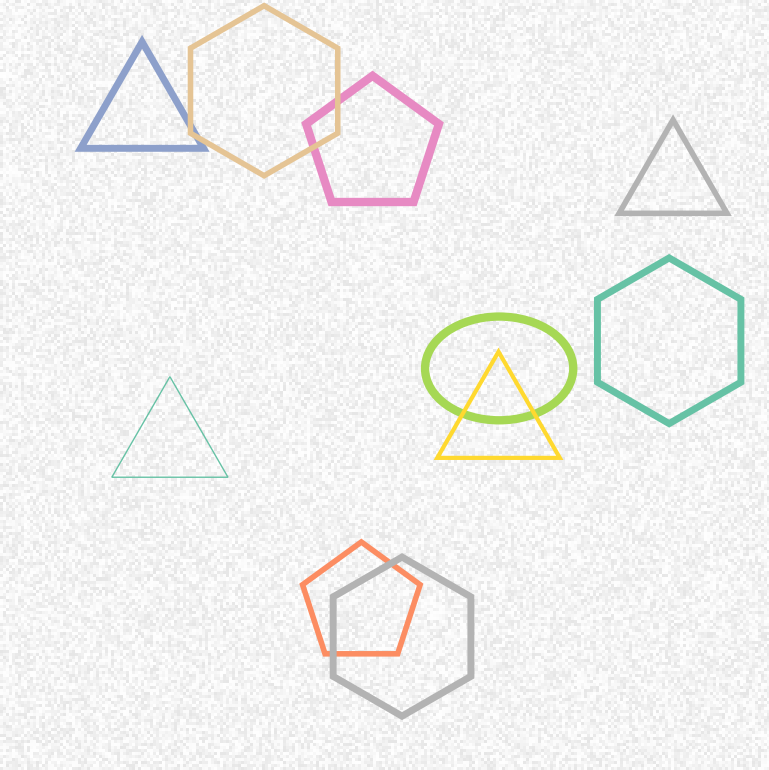[{"shape": "hexagon", "thickness": 2.5, "radius": 0.54, "center": [0.869, 0.557]}, {"shape": "triangle", "thickness": 0.5, "radius": 0.44, "center": [0.221, 0.424]}, {"shape": "pentagon", "thickness": 2, "radius": 0.4, "center": [0.469, 0.216]}, {"shape": "triangle", "thickness": 2.5, "radius": 0.46, "center": [0.185, 0.853]}, {"shape": "pentagon", "thickness": 3, "radius": 0.45, "center": [0.484, 0.811]}, {"shape": "oval", "thickness": 3, "radius": 0.48, "center": [0.648, 0.522]}, {"shape": "triangle", "thickness": 1.5, "radius": 0.46, "center": [0.647, 0.451]}, {"shape": "hexagon", "thickness": 2, "radius": 0.55, "center": [0.343, 0.882]}, {"shape": "triangle", "thickness": 2, "radius": 0.4, "center": [0.874, 0.763]}, {"shape": "hexagon", "thickness": 2.5, "radius": 0.52, "center": [0.522, 0.173]}]